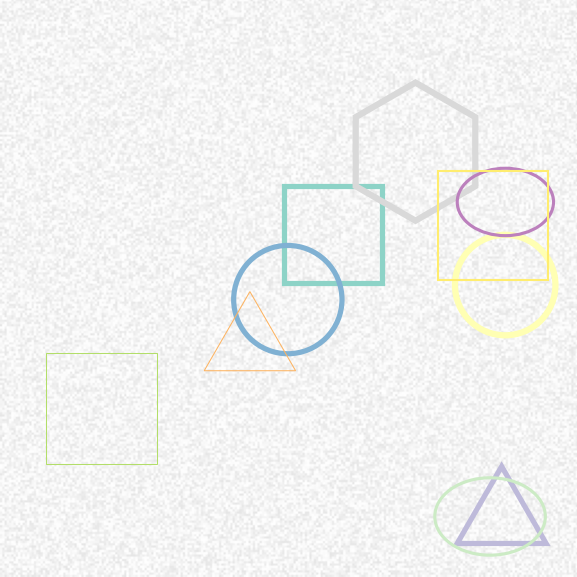[{"shape": "square", "thickness": 2.5, "radius": 0.42, "center": [0.577, 0.593]}, {"shape": "circle", "thickness": 3, "radius": 0.43, "center": [0.875, 0.506]}, {"shape": "triangle", "thickness": 2.5, "radius": 0.44, "center": [0.869, 0.103]}, {"shape": "circle", "thickness": 2.5, "radius": 0.47, "center": [0.498, 0.48]}, {"shape": "triangle", "thickness": 0.5, "radius": 0.46, "center": [0.433, 0.403]}, {"shape": "square", "thickness": 0.5, "radius": 0.48, "center": [0.176, 0.292]}, {"shape": "hexagon", "thickness": 3, "radius": 0.6, "center": [0.719, 0.737]}, {"shape": "oval", "thickness": 1.5, "radius": 0.42, "center": [0.875, 0.649]}, {"shape": "oval", "thickness": 1.5, "radius": 0.48, "center": [0.849, 0.105]}, {"shape": "square", "thickness": 1, "radius": 0.47, "center": [0.854, 0.608]}]